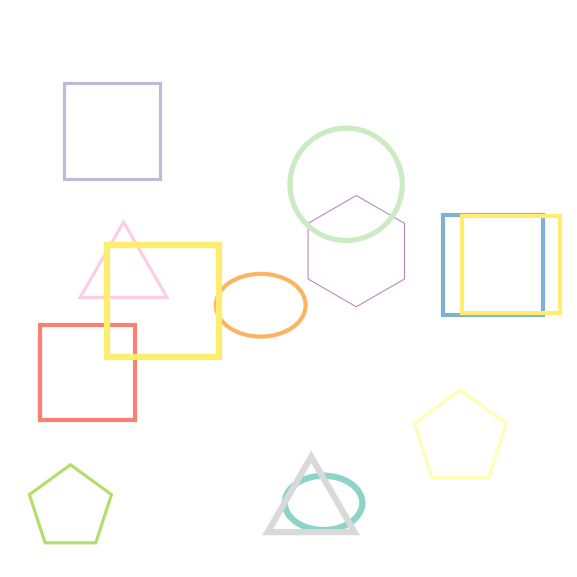[{"shape": "oval", "thickness": 3, "radius": 0.34, "center": [0.56, 0.128]}, {"shape": "pentagon", "thickness": 1.5, "radius": 0.42, "center": [0.797, 0.24]}, {"shape": "square", "thickness": 1.5, "radius": 0.41, "center": [0.194, 0.773]}, {"shape": "square", "thickness": 2, "radius": 0.41, "center": [0.152, 0.354]}, {"shape": "square", "thickness": 2, "radius": 0.43, "center": [0.854, 0.54]}, {"shape": "oval", "thickness": 2, "radius": 0.39, "center": [0.452, 0.471]}, {"shape": "pentagon", "thickness": 1.5, "radius": 0.37, "center": [0.122, 0.12]}, {"shape": "triangle", "thickness": 1.5, "radius": 0.43, "center": [0.214, 0.528]}, {"shape": "triangle", "thickness": 3, "radius": 0.43, "center": [0.539, 0.121]}, {"shape": "hexagon", "thickness": 0.5, "radius": 0.48, "center": [0.617, 0.564]}, {"shape": "circle", "thickness": 2.5, "radius": 0.49, "center": [0.599, 0.68]}, {"shape": "square", "thickness": 3, "radius": 0.49, "center": [0.282, 0.478]}, {"shape": "square", "thickness": 2, "radius": 0.42, "center": [0.885, 0.542]}]